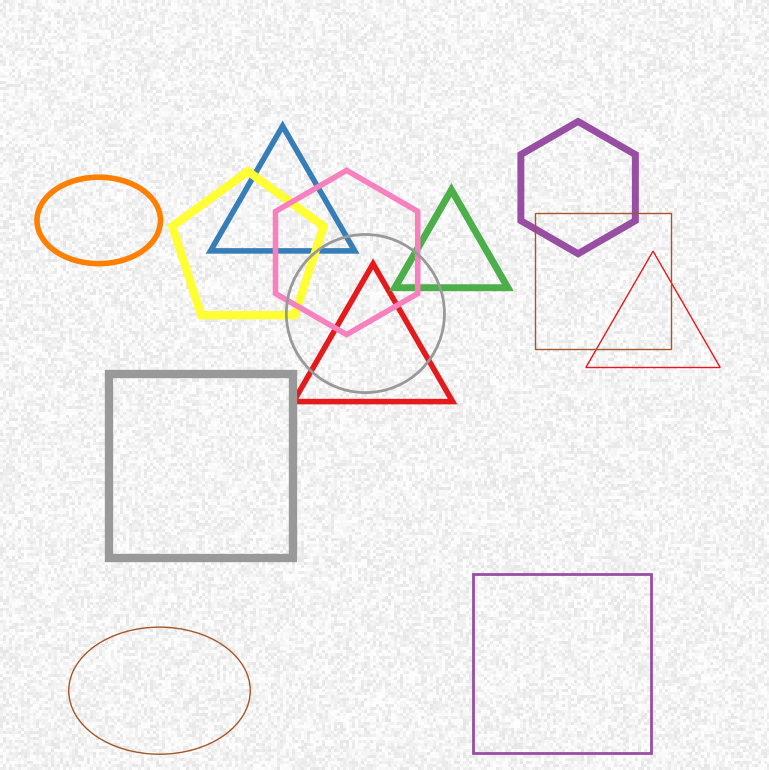[{"shape": "triangle", "thickness": 0.5, "radius": 0.5, "center": [0.848, 0.573]}, {"shape": "triangle", "thickness": 2, "radius": 0.6, "center": [0.485, 0.538]}, {"shape": "triangle", "thickness": 2, "radius": 0.54, "center": [0.367, 0.728]}, {"shape": "triangle", "thickness": 2.5, "radius": 0.42, "center": [0.586, 0.669]}, {"shape": "hexagon", "thickness": 2.5, "radius": 0.43, "center": [0.751, 0.756]}, {"shape": "square", "thickness": 1, "radius": 0.58, "center": [0.73, 0.138]}, {"shape": "oval", "thickness": 2, "radius": 0.4, "center": [0.128, 0.714]}, {"shape": "pentagon", "thickness": 3, "radius": 0.52, "center": [0.322, 0.674]}, {"shape": "square", "thickness": 0.5, "radius": 0.44, "center": [0.784, 0.635]}, {"shape": "oval", "thickness": 0.5, "radius": 0.59, "center": [0.207, 0.103]}, {"shape": "hexagon", "thickness": 2, "radius": 0.53, "center": [0.45, 0.672]}, {"shape": "circle", "thickness": 1, "radius": 0.51, "center": [0.475, 0.593]}, {"shape": "square", "thickness": 3, "radius": 0.6, "center": [0.261, 0.395]}]